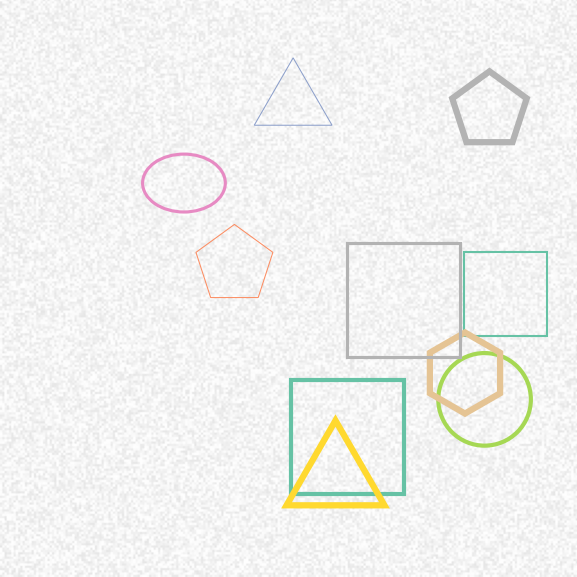[{"shape": "square", "thickness": 1, "radius": 0.36, "center": [0.875, 0.49]}, {"shape": "square", "thickness": 2, "radius": 0.49, "center": [0.602, 0.242]}, {"shape": "pentagon", "thickness": 0.5, "radius": 0.35, "center": [0.406, 0.541]}, {"shape": "triangle", "thickness": 0.5, "radius": 0.39, "center": [0.508, 0.821]}, {"shape": "oval", "thickness": 1.5, "radius": 0.36, "center": [0.319, 0.682]}, {"shape": "circle", "thickness": 2, "radius": 0.4, "center": [0.839, 0.308]}, {"shape": "triangle", "thickness": 3, "radius": 0.49, "center": [0.581, 0.173]}, {"shape": "hexagon", "thickness": 3, "radius": 0.35, "center": [0.805, 0.353]}, {"shape": "pentagon", "thickness": 3, "radius": 0.34, "center": [0.848, 0.808]}, {"shape": "square", "thickness": 1.5, "radius": 0.49, "center": [0.699, 0.48]}]